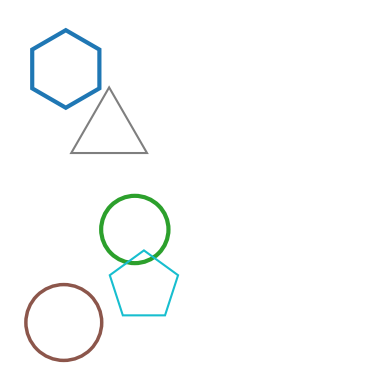[{"shape": "hexagon", "thickness": 3, "radius": 0.5, "center": [0.171, 0.821]}, {"shape": "circle", "thickness": 3, "radius": 0.44, "center": [0.35, 0.404]}, {"shape": "circle", "thickness": 2.5, "radius": 0.49, "center": [0.166, 0.162]}, {"shape": "triangle", "thickness": 1.5, "radius": 0.57, "center": [0.283, 0.659]}, {"shape": "pentagon", "thickness": 1.5, "radius": 0.47, "center": [0.374, 0.256]}]